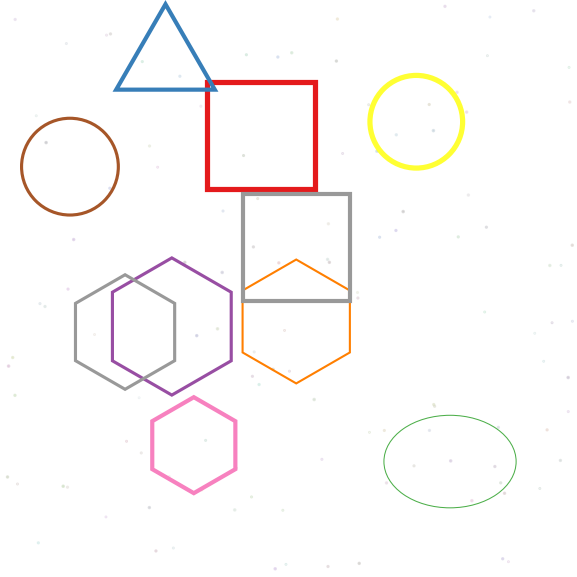[{"shape": "square", "thickness": 2.5, "radius": 0.47, "center": [0.453, 0.765]}, {"shape": "triangle", "thickness": 2, "radius": 0.49, "center": [0.287, 0.893]}, {"shape": "oval", "thickness": 0.5, "radius": 0.57, "center": [0.779, 0.2]}, {"shape": "hexagon", "thickness": 1.5, "radius": 0.59, "center": [0.298, 0.434]}, {"shape": "hexagon", "thickness": 1, "radius": 0.54, "center": [0.513, 0.442]}, {"shape": "circle", "thickness": 2.5, "radius": 0.4, "center": [0.721, 0.788]}, {"shape": "circle", "thickness": 1.5, "radius": 0.42, "center": [0.121, 0.711]}, {"shape": "hexagon", "thickness": 2, "radius": 0.42, "center": [0.336, 0.228]}, {"shape": "square", "thickness": 2, "radius": 0.46, "center": [0.513, 0.57]}, {"shape": "hexagon", "thickness": 1.5, "radius": 0.5, "center": [0.217, 0.424]}]